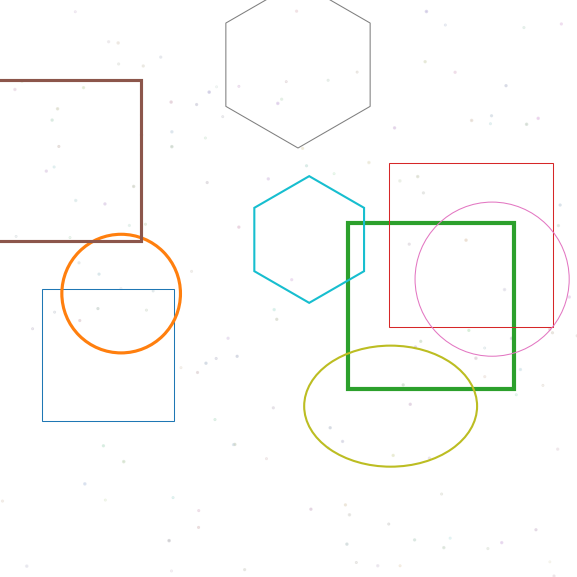[{"shape": "square", "thickness": 0.5, "radius": 0.57, "center": [0.187, 0.385]}, {"shape": "circle", "thickness": 1.5, "radius": 0.51, "center": [0.21, 0.491]}, {"shape": "square", "thickness": 2, "radius": 0.72, "center": [0.747, 0.47]}, {"shape": "square", "thickness": 0.5, "radius": 0.71, "center": [0.816, 0.575]}, {"shape": "square", "thickness": 1.5, "radius": 0.7, "center": [0.105, 0.721]}, {"shape": "circle", "thickness": 0.5, "radius": 0.67, "center": [0.852, 0.516]}, {"shape": "hexagon", "thickness": 0.5, "radius": 0.72, "center": [0.516, 0.887]}, {"shape": "oval", "thickness": 1, "radius": 0.75, "center": [0.676, 0.296]}, {"shape": "hexagon", "thickness": 1, "radius": 0.55, "center": [0.535, 0.584]}]